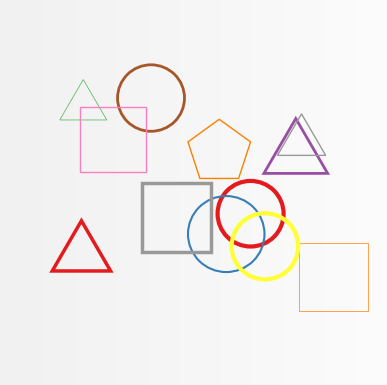[{"shape": "circle", "thickness": 3, "radius": 0.43, "center": [0.647, 0.445]}, {"shape": "triangle", "thickness": 2.5, "radius": 0.43, "center": [0.21, 0.34]}, {"shape": "circle", "thickness": 1.5, "radius": 0.49, "center": [0.584, 0.392]}, {"shape": "triangle", "thickness": 0.5, "radius": 0.35, "center": [0.215, 0.723]}, {"shape": "triangle", "thickness": 2, "radius": 0.48, "center": [0.763, 0.597]}, {"shape": "pentagon", "thickness": 1, "radius": 0.42, "center": [0.566, 0.605]}, {"shape": "square", "thickness": 0.5, "radius": 0.44, "center": [0.861, 0.28]}, {"shape": "circle", "thickness": 3, "radius": 0.43, "center": [0.684, 0.36]}, {"shape": "circle", "thickness": 2, "radius": 0.43, "center": [0.39, 0.745]}, {"shape": "square", "thickness": 1, "radius": 0.42, "center": [0.292, 0.638]}, {"shape": "square", "thickness": 2.5, "radius": 0.44, "center": [0.456, 0.435]}, {"shape": "triangle", "thickness": 1, "radius": 0.36, "center": [0.778, 0.632]}]